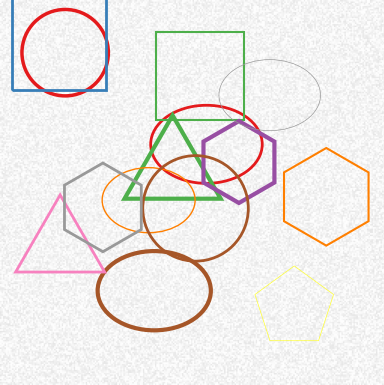[{"shape": "circle", "thickness": 2.5, "radius": 0.56, "center": [0.169, 0.863]}, {"shape": "oval", "thickness": 2, "radius": 0.72, "center": [0.536, 0.625]}, {"shape": "square", "thickness": 2, "radius": 0.61, "center": [0.154, 0.888]}, {"shape": "triangle", "thickness": 3, "radius": 0.72, "center": [0.448, 0.556]}, {"shape": "square", "thickness": 1.5, "radius": 0.57, "center": [0.52, 0.802]}, {"shape": "hexagon", "thickness": 3, "radius": 0.53, "center": [0.621, 0.579]}, {"shape": "oval", "thickness": 1, "radius": 0.6, "center": [0.386, 0.48]}, {"shape": "hexagon", "thickness": 1.5, "radius": 0.63, "center": [0.847, 0.489]}, {"shape": "pentagon", "thickness": 0.5, "radius": 0.54, "center": [0.764, 0.202]}, {"shape": "oval", "thickness": 3, "radius": 0.74, "center": [0.401, 0.245]}, {"shape": "circle", "thickness": 2, "radius": 0.69, "center": [0.508, 0.459]}, {"shape": "triangle", "thickness": 2, "radius": 0.67, "center": [0.156, 0.36]}, {"shape": "oval", "thickness": 0.5, "radius": 0.66, "center": [0.701, 0.753]}, {"shape": "hexagon", "thickness": 2, "radius": 0.58, "center": [0.267, 0.461]}]